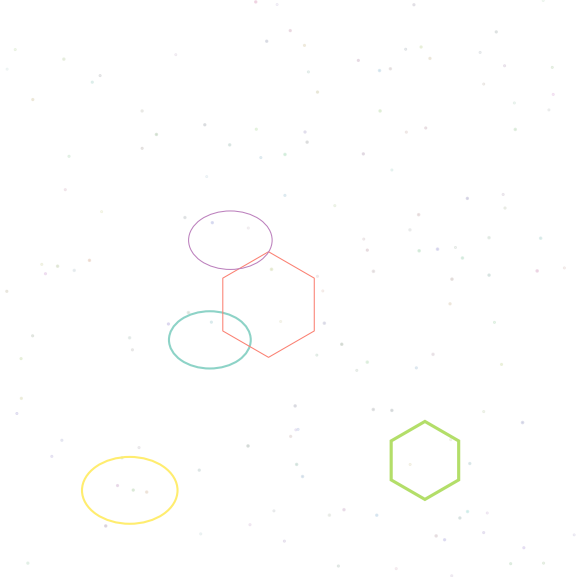[{"shape": "oval", "thickness": 1, "radius": 0.35, "center": [0.363, 0.411]}, {"shape": "hexagon", "thickness": 0.5, "radius": 0.46, "center": [0.465, 0.472]}, {"shape": "hexagon", "thickness": 1.5, "radius": 0.34, "center": [0.736, 0.202]}, {"shape": "oval", "thickness": 0.5, "radius": 0.36, "center": [0.399, 0.583]}, {"shape": "oval", "thickness": 1, "radius": 0.41, "center": [0.225, 0.15]}]